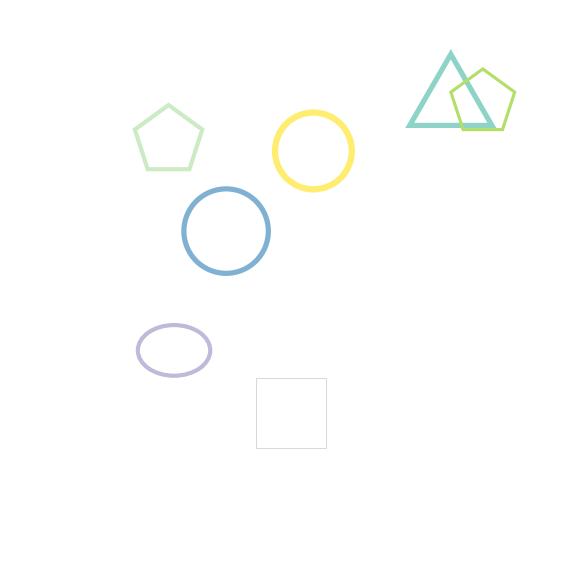[{"shape": "triangle", "thickness": 2.5, "radius": 0.41, "center": [0.781, 0.823]}, {"shape": "oval", "thickness": 2, "radius": 0.31, "center": [0.301, 0.392]}, {"shape": "circle", "thickness": 2.5, "radius": 0.37, "center": [0.392, 0.599]}, {"shape": "pentagon", "thickness": 1.5, "radius": 0.29, "center": [0.836, 0.822]}, {"shape": "square", "thickness": 0.5, "radius": 0.3, "center": [0.504, 0.284]}, {"shape": "pentagon", "thickness": 2, "radius": 0.31, "center": [0.292, 0.756]}, {"shape": "circle", "thickness": 3, "radius": 0.33, "center": [0.543, 0.738]}]